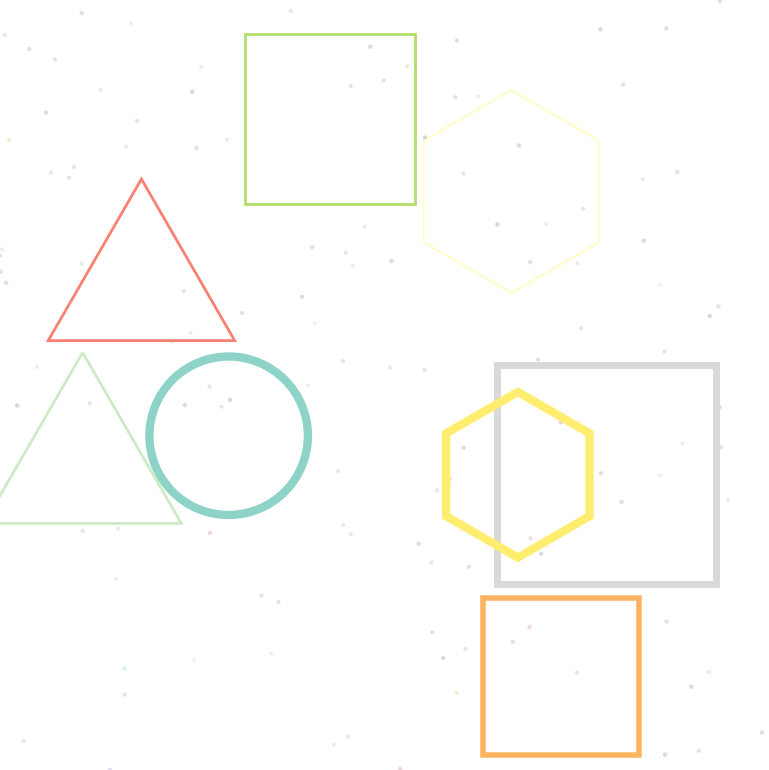[{"shape": "circle", "thickness": 3, "radius": 0.51, "center": [0.297, 0.434]}, {"shape": "hexagon", "thickness": 0.5, "radius": 0.66, "center": [0.664, 0.751]}, {"shape": "triangle", "thickness": 1, "radius": 0.7, "center": [0.184, 0.628]}, {"shape": "square", "thickness": 2, "radius": 0.51, "center": [0.729, 0.121]}, {"shape": "square", "thickness": 1, "radius": 0.55, "center": [0.428, 0.845]}, {"shape": "square", "thickness": 2.5, "radius": 0.71, "center": [0.787, 0.384]}, {"shape": "triangle", "thickness": 1, "radius": 0.74, "center": [0.107, 0.394]}, {"shape": "hexagon", "thickness": 3, "radius": 0.54, "center": [0.673, 0.383]}]